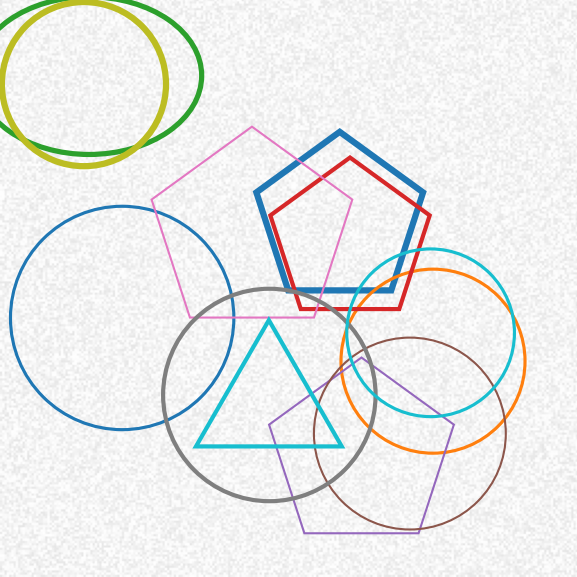[{"shape": "circle", "thickness": 1.5, "radius": 0.97, "center": [0.212, 0.449]}, {"shape": "pentagon", "thickness": 3, "radius": 0.76, "center": [0.588, 0.619]}, {"shape": "circle", "thickness": 1.5, "radius": 0.8, "center": [0.75, 0.374]}, {"shape": "oval", "thickness": 2.5, "radius": 0.97, "center": [0.154, 0.868]}, {"shape": "pentagon", "thickness": 2, "radius": 0.73, "center": [0.606, 0.581]}, {"shape": "pentagon", "thickness": 1, "radius": 0.84, "center": [0.626, 0.212]}, {"shape": "circle", "thickness": 1, "radius": 0.83, "center": [0.71, 0.248]}, {"shape": "pentagon", "thickness": 1, "radius": 0.91, "center": [0.436, 0.597]}, {"shape": "circle", "thickness": 2, "radius": 0.92, "center": [0.466, 0.315]}, {"shape": "circle", "thickness": 3, "radius": 0.71, "center": [0.145, 0.853]}, {"shape": "circle", "thickness": 1.5, "radius": 0.73, "center": [0.746, 0.423]}, {"shape": "triangle", "thickness": 2, "radius": 0.73, "center": [0.466, 0.299]}]